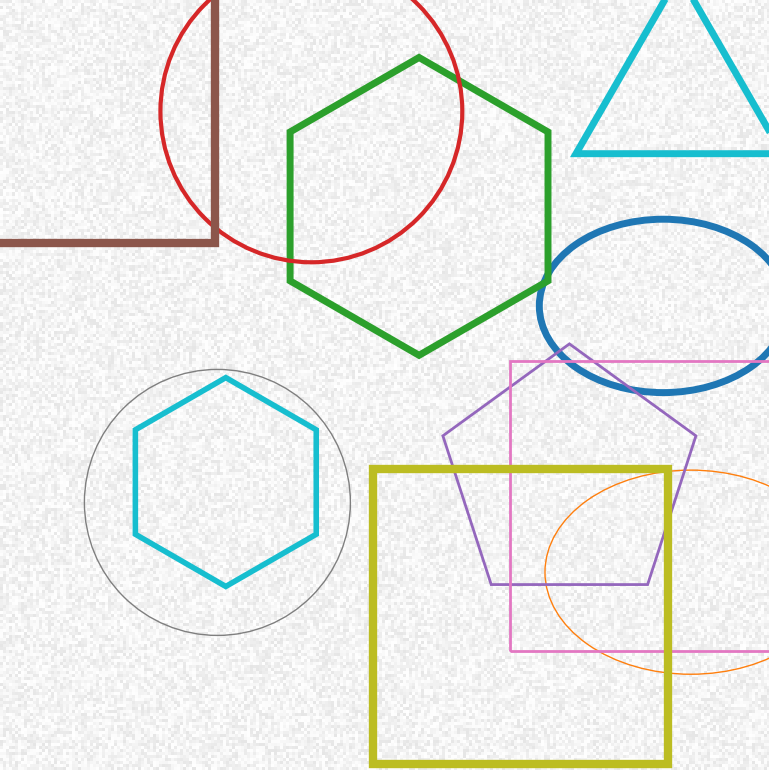[{"shape": "oval", "thickness": 2.5, "radius": 0.8, "center": [0.861, 0.603]}, {"shape": "oval", "thickness": 0.5, "radius": 0.95, "center": [0.897, 0.257]}, {"shape": "hexagon", "thickness": 2.5, "radius": 0.97, "center": [0.544, 0.732]}, {"shape": "circle", "thickness": 1.5, "radius": 0.98, "center": [0.404, 0.855]}, {"shape": "pentagon", "thickness": 1, "radius": 0.86, "center": [0.739, 0.381]}, {"shape": "square", "thickness": 3, "radius": 0.87, "center": [0.105, 0.859]}, {"shape": "square", "thickness": 1, "radius": 0.94, "center": [0.85, 0.343]}, {"shape": "circle", "thickness": 0.5, "radius": 0.86, "center": [0.282, 0.348]}, {"shape": "square", "thickness": 3, "radius": 0.96, "center": [0.676, 0.199]}, {"shape": "triangle", "thickness": 2.5, "radius": 0.77, "center": [0.882, 0.878]}, {"shape": "hexagon", "thickness": 2, "radius": 0.68, "center": [0.293, 0.374]}]